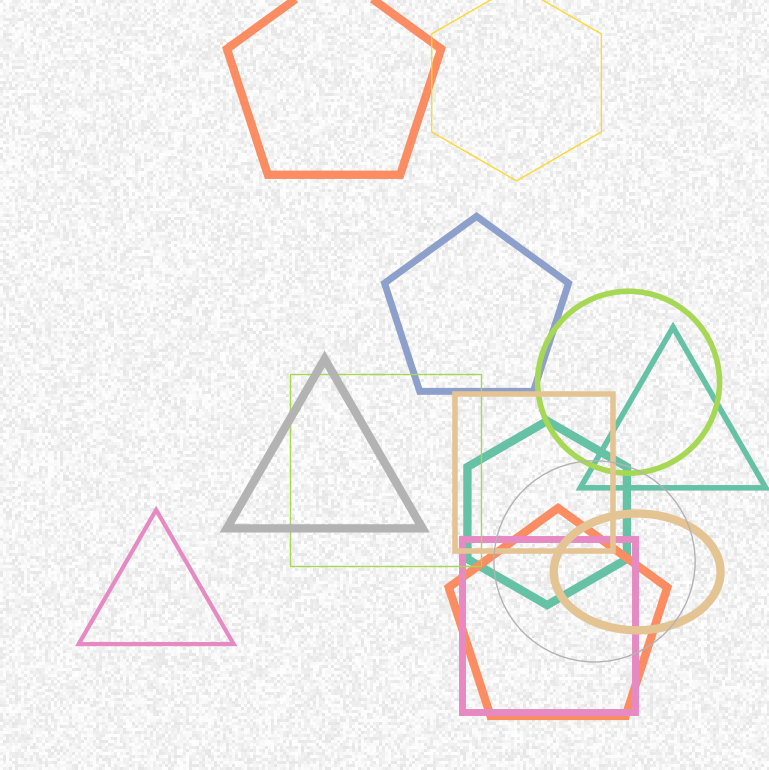[{"shape": "hexagon", "thickness": 3, "radius": 0.6, "center": [0.711, 0.334]}, {"shape": "triangle", "thickness": 2, "radius": 0.7, "center": [0.874, 0.436]}, {"shape": "pentagon", "thickness": 3, "radius": 0.73, "center": [0.434, 0.891]}, {"shape": "pentagon", "thickness": 3, "radius": 0.75, "center": [0.725, 0.191]}, {"shape": "pentagon", "thickness": 2.5, "radius": 0.63, "center": [0.619, 0.593]}, {"shape": "square", "thickness": 2.5, "radius": 0.56, "center": [0.713, 0.188]}, {"shape": "triangle", "thickness": 1.5, "radius": 0.58, "center": [0.203, 0.222]}, {"shape": "circle", "thickness": 2, "radius": 0.59, "center": [0.816, 0.504]}, {"shape": "square", "thickness": 0.5, "radius": 0.62, "center": [0.5, 0.39]}, {"shape": "hexagon", "thickness": 0.5, "radius": 0.64, "center": [0.671, 0.892]}, {"shape": "square", "thickness": 2, "radius": 0.51, "center": [0.694, 0.386]}, {"shape": "oval", "thickness": 3, "radius": 0.54, "center": [0.827, 0.257]}, {"shape": "triangle", "thickness": 3, "radius": 0.73, "center": [0.422, 0.387]}, {"shape": "circle", "thickness": 0.5, "radius": 0.65, "center": [0.772, 0.271]}]